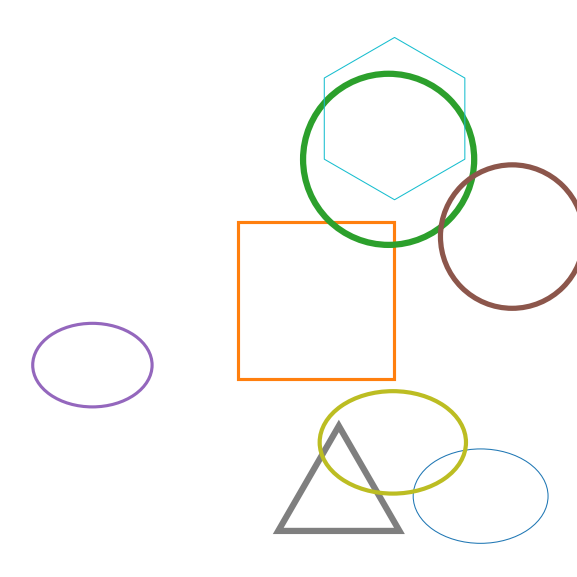[{"shape": "oval", "thickness": 0.5, "radius": 0.58, "center": [0.832, 0.14]}, {"shape": "square", "thickness": 1.5, "radius": 0.68, "center": [0.547, 0.479]}, {"shape": "circle", "thickness": 3, "radius": 0.74, "center": [0.673, 0.723]}, {"shape": "oval", "thickness": 1.5, "radius": 0.52, "center": [0.16, 0.367]}, {"shape": "circle", "thickness": 2.5, "radius": 0.62, "center": [0.887, 0.589]}, {"shape": "triangle", "thickness": 3, "radius": 0.61, "center": [0.587, 0.14]}, {"shape": "oval", "thickness": 2, "radius": 0.63, "center": [0.68, 0.233]}, {"shape": "hexagon", "thickness": 0.5, "radius": 0.7, "center": [0.683, 0.794]}]